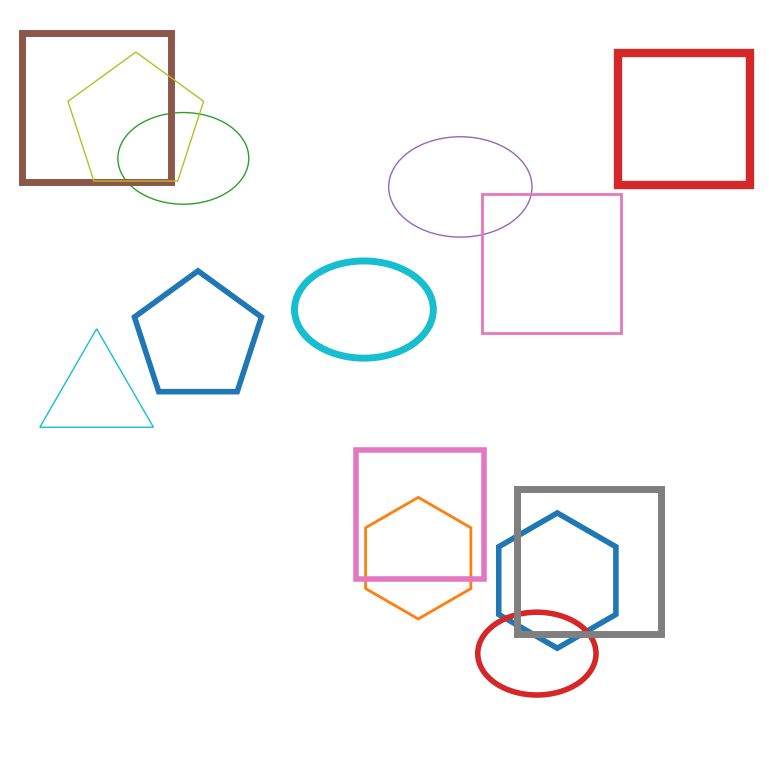[{"shape": "pentagon", "thickness": 2, "radius": 0.43, "center": [0.257, 0.561]}, {"shape": "hexagon", "thickness": 2, "radius": 0.44, "center": [0.724, 0.246]}, {"shape": "hexagon", "thickness": 1, "radius": 0.39, "center": [0.543, 0.275]}, {"shape": "oval", "thickness": 0.5, "radius": 0.43, "center": [0.238, 0.794]}, {"shape": "oval", "thickness": 2, "radius": 0.38, "center": [0.697, 0.151]}, {"shape": "square", "thickness": 3, "radius": 0.43, "center": [0.889, 0.846]}, {"shape": "oval", "thickness": 0.5, "radius": 0.47, "center": [0.598, 0.757]}, {"shape": "square", "thickness": 2.5, "radius": 0.48, "center": [0.125, 0.86]}, {"shape": "square", "thickness": 1, "radius": 0.45, "center": [0.717, 0.658]}, {"shape": "square", "thickness": 2, "radius": 0.42, "center": [0.546, 0.332]}, {"shape": "square", "thickness": 2.5, "radius": 0.47, "center": [0.765, 0.271]}, {"shape": "pentagon", "thickness": 0.5, "radius": 0.46, "center": [0.176, 0.84]}, {"shape": "triangle", "thickness": 0.5, "radius": 0.43, "center": [0.125, 0.488]}, {"shape": "oval", "thickness": 2.5, "radius": 0.45, "center": [0.473, 0.598]}]